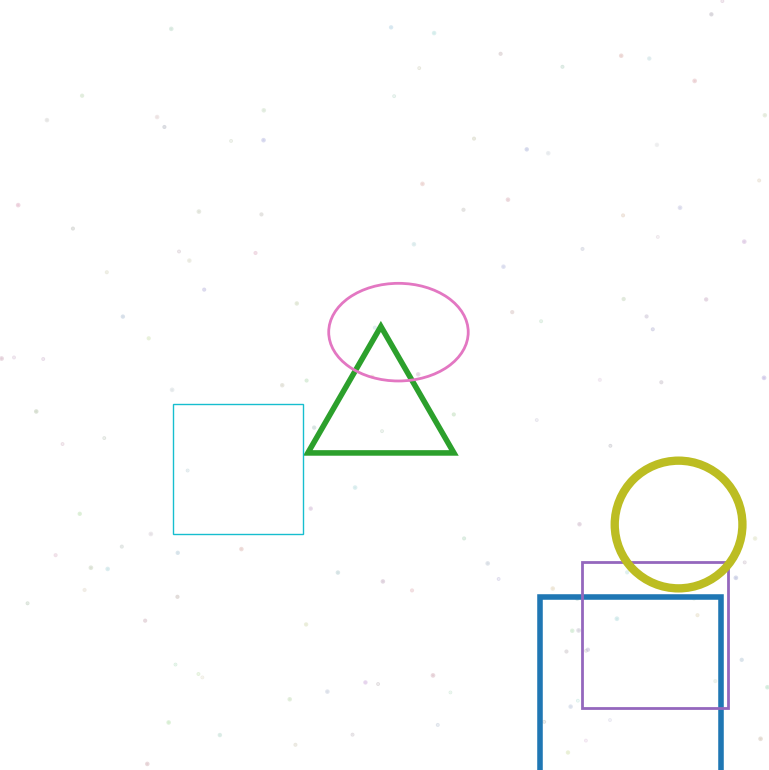[{"shape": "square", "thickness": 2, "radius": 0.59, "center": [0.819, 0.107]}, {"shape": "triangle", "thickness": 2, "radius": 0.55, "center": [0.495, 0.467]}, {"shape": "square", "thickness": 1, "radius": 0.47, "center": [0.85, 0.175]}, {"shape": "oval", "thickness": 1, "radius": 0.45, "center": [0.517, 0.569]}, {"shape": "circle", "thickness": 3, "radius": 0.41, "center": [0.881, 0.319]}, {"shape": "square", "thickness": 0.5, "radius": 0.42, "center": [0.309, 0.391]}]